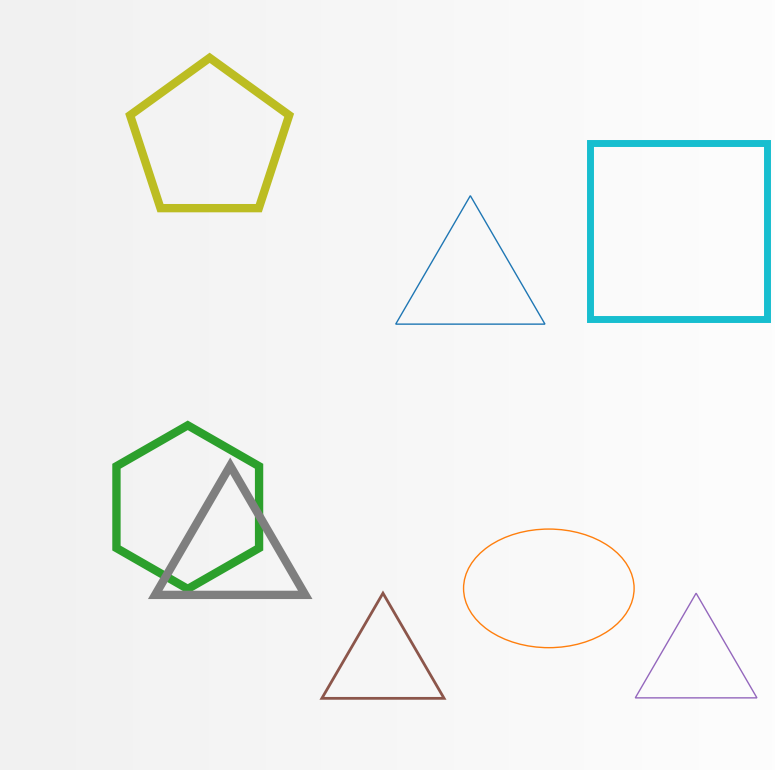[{"shape": "triangle", "thickness": 0.5, "radius": 0.56, "center": [0.607, 0.635]}, {"shape": "oval", "thickness": 0.5, "radius": 0.55, "center": [0.708, 0.236]}, {"shape": "hexagon", "thickness": 3, "radius": 0.53, "center": [0.242, 0.341]}, {"shape": "triangle", "thickness": 0.5, "radius": 0.45, "center": [0.898, 0.139]}, {"shape": "triangle", "thickness": 1, "radius": 0.46, "center": [0.494, 0.139]}, {"shape": "triangle", "thickness": 3, "radius": 0.56, "center": [0.297, 0.283]}, {"shape": "pentagon", "thickness": 3, "radius": 0.54, "center": [0.271, 0.817]}, {"shape": "square", "thickness": 2.5, "radius": 0.57, "center": [0.876, 0.7]}]